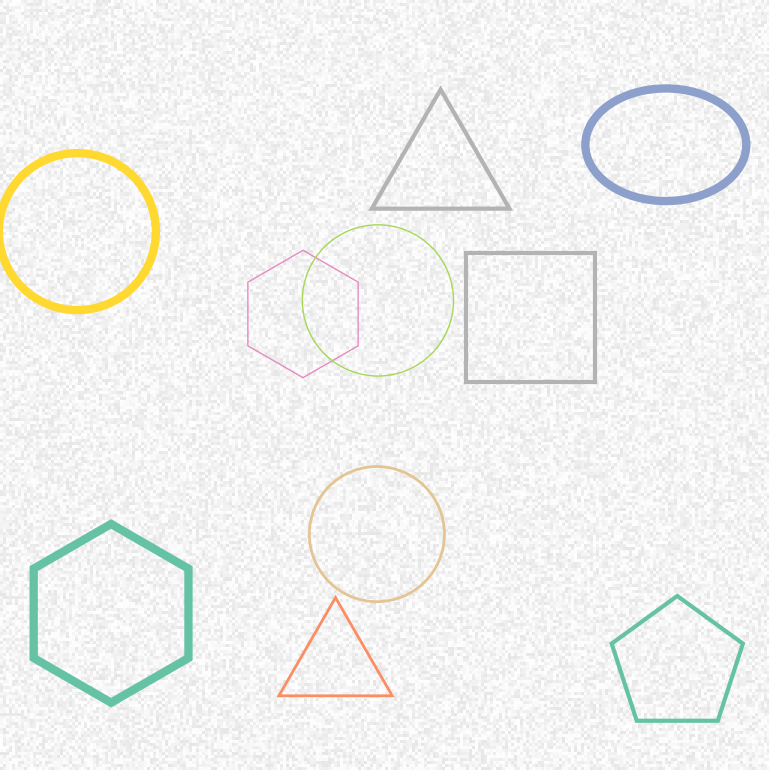[{"shape": "hexagon", "thickness": 3, "radius": 0.58, "center": [0.144, 0.203]}, {"shape": "pentagon", "thickness": 1.5, "radius": 0.45, "center": [0.88, 0.136]}, {"shape": "triangle", "thickness": 1, "radius": 0.43, "center": [0.436, 0.139]}, {"shape": "oval", "thickness": 3, "radius": 0.52, "center": [0.865, 0.812]}, {"shape": "hexagon", "thickness": 0.5, "radius": 0.41, "center": [0.394, 0.592]}, {"shape": "circle", "thickness": 0.5, "radius": 0.49, "center": [0.491, 0.61]}, {"shape": "circle", "thickness": 3, "radius": 0.51, "center": [0.101, 0.699]}, {"shape": "circle", "thickness": 1, "radius": 0.44, "center": [0.489, 0.306]}, {"shape": "square", "thickness": 1.5, "radius": 0.42, "center": [0.689, 0.587]}, {"shape": "triangle", "thickness": 1.5, "radius": 0.52, "center": [0.572, 0.781]}]